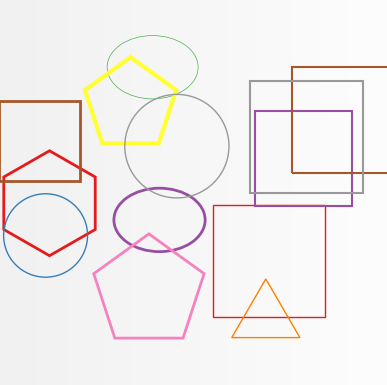[{"shape": "square", "thickness": 1, "radius": 0.72, "center": [0.695, 0.322]}, {"shape": "hexagon", "thickness": 2, "radius": 0.68, "center": [0.128, 0.472]}, {"shape": "circle", "thickness": 1, "radius": 0.54, "center": [0.118, 0.388]}, {"shape": "oval", "thickness": 0.5, "radius": 0.59, "center": [0.394, 0.825]}, {"shape": "oval", "thickness": 2, "radius": 0.59, "center": [0.412, 0.429]}, {"shape": "square", "thickness": 1.5, "radius": 0.62, "center": [0.783, 0.588]}, {"shape": "triangle", "thickness": 1, "radius": 0.51, "center": [0.686, 0.174]}, {"shape": "pentagon", "thickness": 3, "radius": 0.62, "center": [0.337, 0.728]}, {"shape": "square", "thickness": 2, "radius": 0.52, "center": [0.101, 0.635]}, {"shape": "square", "thickness": 1.5, "radius": 0.69, "center": [0.891, 0.688]}, {"shape": "pentagon", "thickness": 2, "radius": 0.75, "center": [0.384, 0.243]}, {"shape": "square", "thickness": 1.5, "radius": 0.73, "center": [0.791, 0.644]}, {"shape": "circle", "thickness": 1, "radius": 0.67, "center": [0.456, 0.62]}]